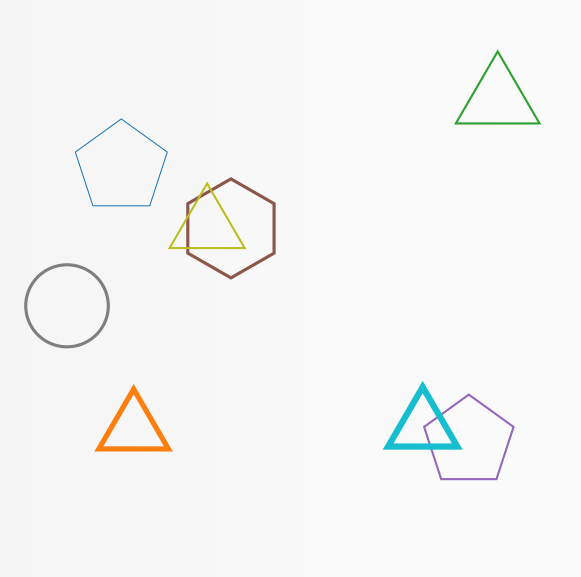[{"shape": "pentagon", "thickness": 0.5, "radius": 0.42, "center": [0.209, 0.71]}, {"shape": "triangle", "thickness": 2.5, "radius": 0.35, "center": [0.23, 0.256]}, {"shape": "triangle", "thickness": 1, "radius": 0.42, "center": [0.856, 0.827]}, {"shape": "pentagon", "thickness": 1, "radius": 0.4, "center": [0.807, 0.235]}, {"shape": "hexagon", "thickness": 1.5, "radius": 0.43, "center": [0.397, 0.604]}, {"shape": "circle", "thickness": 1.5, "radius": 0.36, "center": [0.115, 0.47]}, {"shape": "triangle", "thickness": 1, "radius": 0.37, "center": [0.356, 0.607]}, {"shape": "triangle", "thickness": 3, "radius": 0.34, "center": [0.727, 0.26]}]